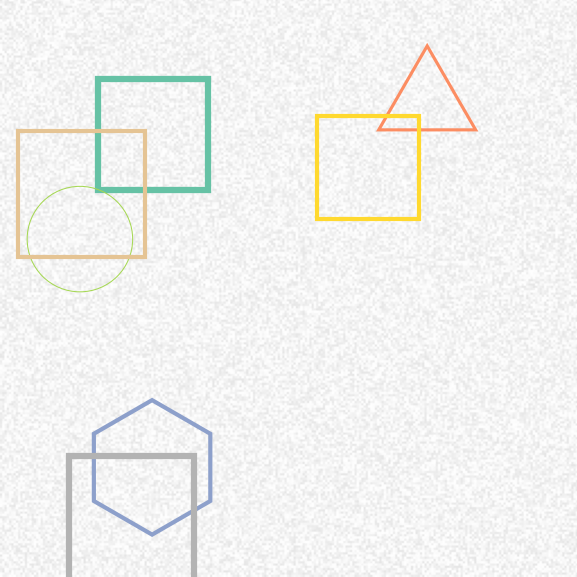[{"shape": "square", "thickness": 3, "radius": 0.48, "center": [0.265, 0.766]}, {"shape": "triangle", "thickness": 1.5, "radius": 0.48, "center": [0.74, 0.823]}, {"shape": "hexagon", "thickness": 2, "radius": 0.58, "center": [0.263, 0.19]}, {"shape": "circle", "thickness": 0.5, "radius": 0.46, "center": [0.138, 0.585]}, {"shape": "square", "thickness": 2, "radius": 0.44, "center": [0.637, 0.709]}, {"shape": "square", "thickness": 2, "radius": 0.55, "center": [0.141, 0.663]}, {"shape": "square", "thickness": 3, "radius": 0.54, "center": [0.227, 0.101]}]